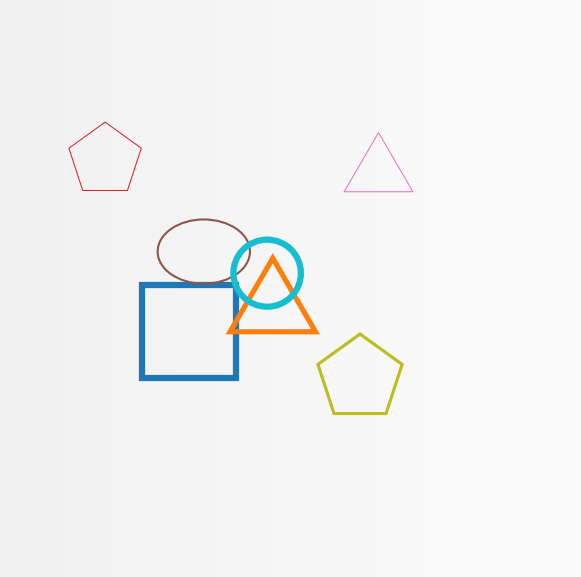[{"shape": "square", "thickness": 3, "radius": 0.4, "center": [0.325, 0.424]}, {"shape": "triangle", "thickness": 2.5, "radius": 0.42, "center": [0.469, 0.467]}, {"shape": "pentagon", "thickness": 0.5, "radius": 0.33, "center": [0.181, 0.722]}, {"shape": "oval", "thickness": 1, "radius": 0.4, "center": [0.351, 0.564]}, {"shape": "triangle", "thickness": 0.5, "radius": 0.34, "center": [0.651, 0.701]}, {"shape": "pentagon", "thickness": 1.5, "radius": 0.38, "center": [0.619, 0.345]}, {"shape": "circle", "thickness": 3, "radius": 0.29, "center": [0.46, 0.526]}]